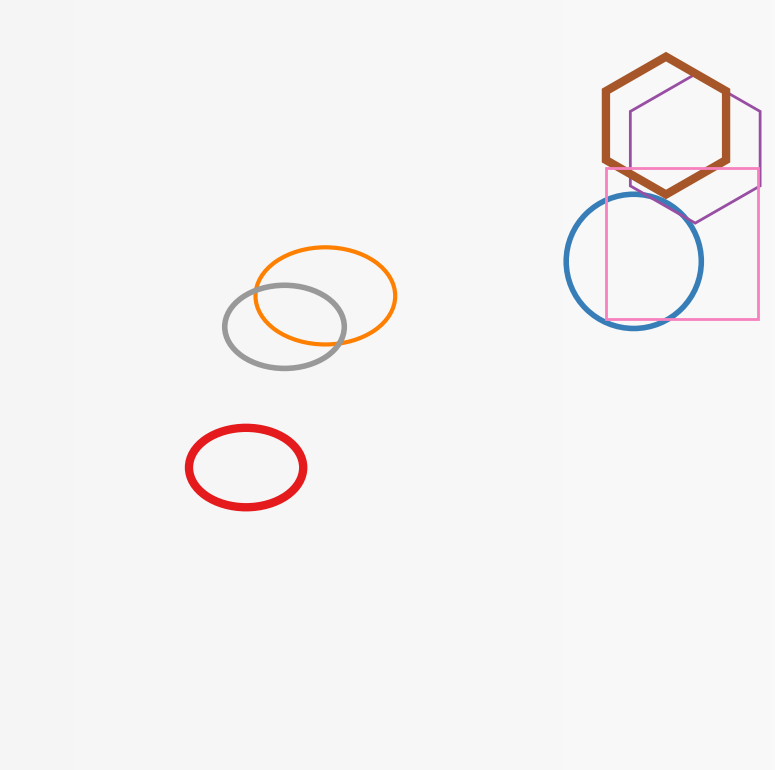[{"shape": "oval", "thickness": 3, "radius": 0.37, "center": [0.318, 0.393]}, {"shape": "circle", "thickness": 2, "radius": 0.44, "center": [0.818, 0.661]}, {"shape": "hexagon", "thickness": 1, "radius": 0.48, "center": [0.897, 0.807]}, {"shape": "oval", "thickness": 1.5, "radius": 0.45, "center": [0.42, 0.616]}, {"shape": "hexagon", "thickness": 3, "radius": 0.45, "center": [0.859, 0.837]}, {"shape": "square", "thickness": 1, "radius": 0.49, "center": [0.88, 0.684]}, {"shape": "oval", "thickness": 2, "radius": 0.39, "center": [0.367, 0.576]}]